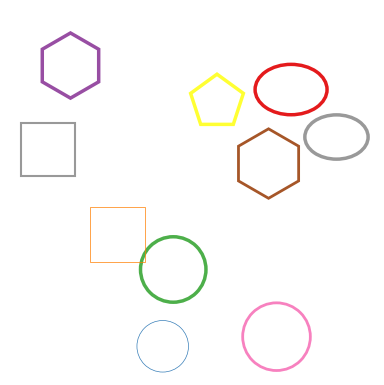[{"shape": "oval", "thickness": 2.5, "radius": 0.47, "center": [0.756, 0.767]}, {"shape": "circle", "thickness": 0.5, "radius": 0.33, "center": [0.423, 0.101]}, {"shape": "circle", "thickness": 2.5, "radius": 0.43, "center": [0.45, 0.3]}, {"shape": "hexagon", "thickness": 2.5, "radius": 0.42, "center": [0.183, 0.83]}, {"shape": "square", "thickness": 0.5, "radius": 0.36, "center": [0.306, 0.391]}, {"shape": "pentagon", "thickness": 2.5, "radius": 0.36, "center": [0.564, 0.735]}, {"shape": "hexagon", "thickness": 2, "radius": 0.45, "center": [0.698, 0.575]}, {"shape": "circle", "thickness": 2, "radius": 0.44, "center": [0.718, 0.126]}, {"shape": "square", "thickness": 1.5, "radius": 0.35, "center": [0.126, 0.612]}, {"shape": "oval", "thickness": 2.5, "radius": 0.41, "center": [0.874, 0.644]}]